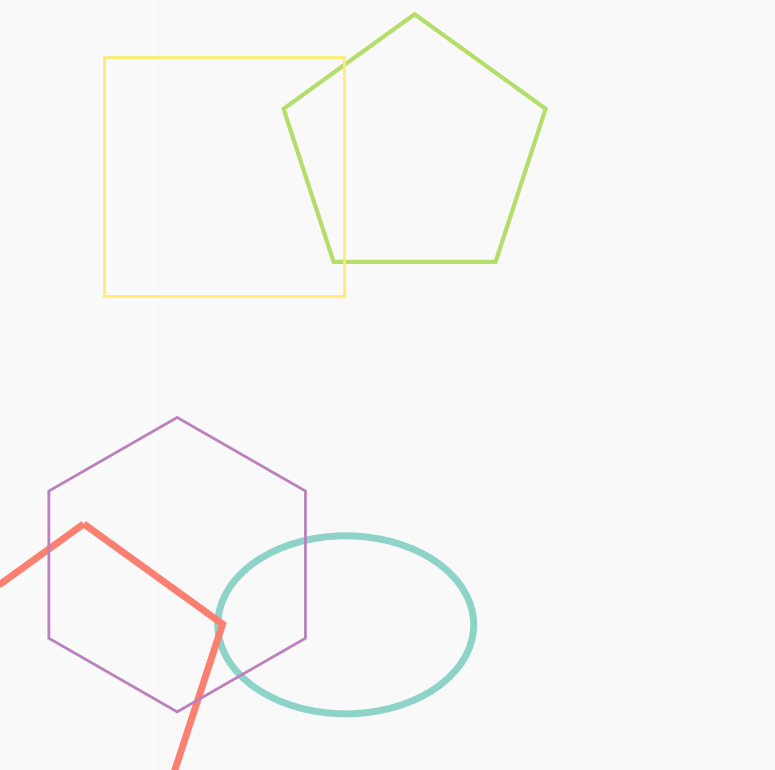[{"shape": "oval", "thickness": 2.5, "radius": 0.83, "center": [0.446, 0.189]}, {"shape": "pentagon", "thickness": 2.5, "radius": 0.94, "center": [0.108, 0.131]}, {"shape": "pentagon", "thickness": 1.5, "radius": 0.89, "center": [0.535, 0.804]}, {"shape": "hexagon", "thickness": 1, "radius": 0.96, "center": [0.229, 0.267]}, {"shape": "square", "thickness": 1, "radius": 0.78, "center": [0.289, 0.77]}]